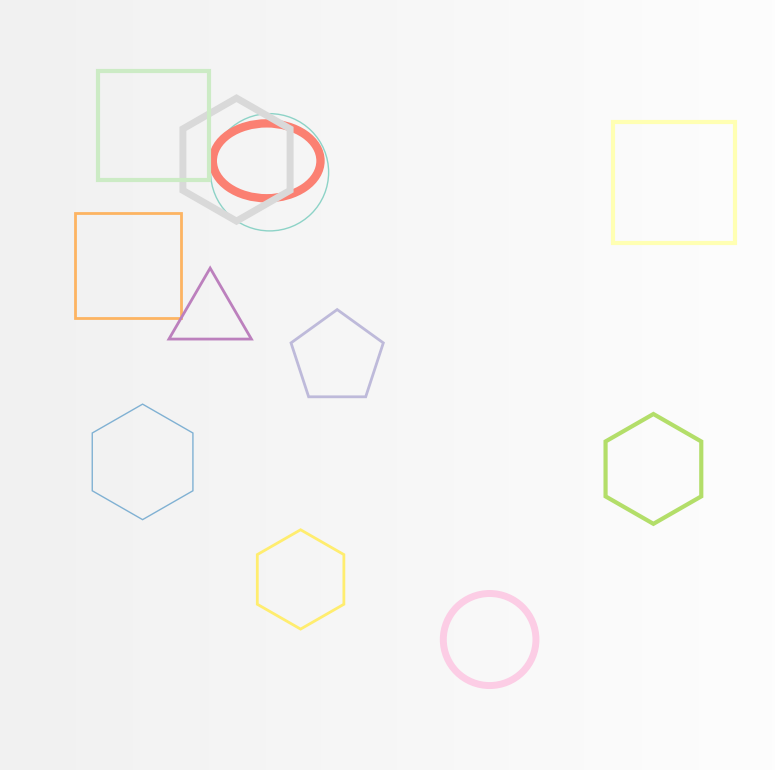[{"shape": "circle", "thickness": 0.5, "radius": 0.38, "center": [0.348, 0.776]}, {"shape": "square", "thickness": 1.5, "radius": 0.39, "center": [0.87, 0.763]}, {"shape": "pentagon", "thickness": 1, "radius": 0.31, "center": [0.435, 0.535]}, {"shape": "oval", "thickness": 3, "radius": 0.35, "center": [0.344, 0.791]}, {"shape": "hexagon", "thickness": 0.5, "radius": 0.37, "center": [0.184, 0.4]}, {"shape": "square", "thickness": 1, "radius": 0.34, "center": [0.165, 0.655]}, {"shape": "hexagon", "thickness": 1.5, "radius": 0.36, "center": [0.843, 0.391]}, {"shape": "circle", "thickness": 2.5, "radius": 0.3, "center": [0.632, 0.169]}, {"shape": "hexagon", "thickness": 2.5, "radius": 0.4, "center": [0.305, 0.793]}, {"shape": "triangle", "thickness": 1, "radius": 0.31, "center": [0.271, 0.59]}, {"shape": "square", "thickness": 1.5, "radius": 0.36, "center": [0.198, 0.837]}, {"shape": "hexagon", "thickness": 1, "radius": 0.32, "center": [0.388, 0.247]}]